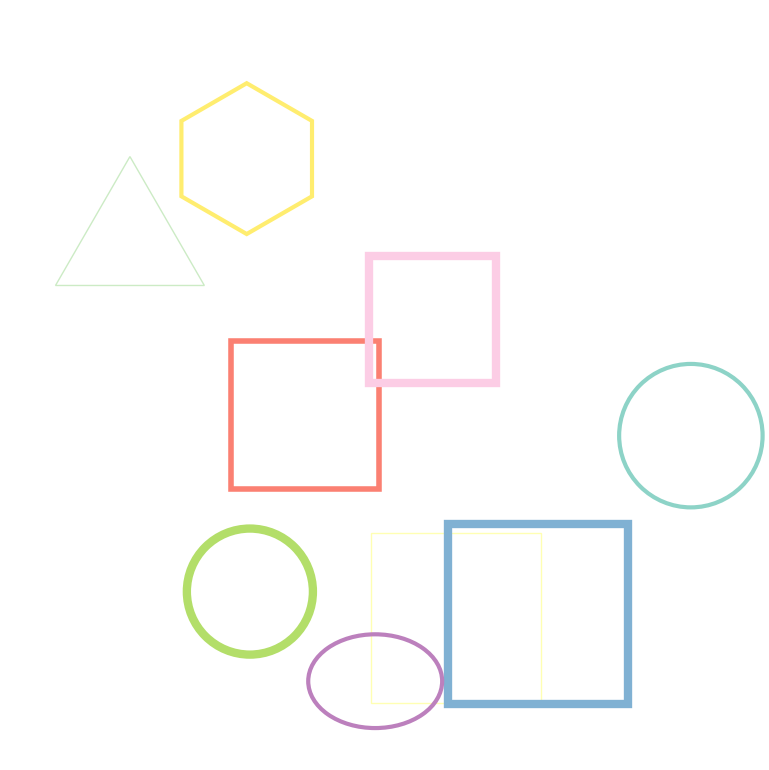[{"shape": "circle", "thickness": 1.5, "radius": 0.47, "center": [0.897, 0.434]}, {"shape": "square", "thickness": 0.5, "radius": 0.55, "center": [0.593, 0.197]}, {"shape": "square", "thickness": 2, "radius": 0.48, "center": [0.396, 0.461]}, {"shape": "square", "thickness": 3, "radius": 0.58, "center": [0.698, 0.202]}, {"shape": "circle", "thickness": 3, "radius": 0.41, "center": [0.325, 0.232]}, {"shape": "square", "thickness": 3, "radius": 0.41, "center": [0.561, 0.585]}, {"shape": "oval", "thickness": 1.5, "radius": 0.43, "center": [0.487, 0.115]}, {"shape": "triangle", "thickness": 0.5, "radius": 0.56, "center": [0.169, 0.685]}, {"shape": "hexagon", "thickness": 1.5, "radius": 0.49, "center": [0.32, 0.794]}]